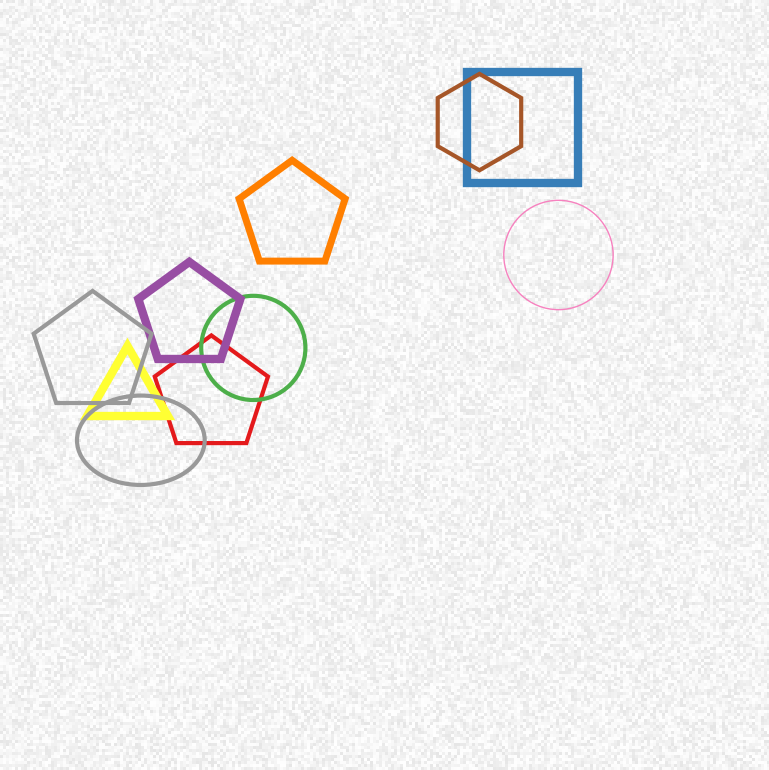[{"shape": "pentagon", "thickness": 1.5, "radius": 0.39, "center": [0.274, 0.487]}, {"shape": "square", "thickness": 3, "radius": 0.36, "center": [0.678, 0.835]}, {"shape": "circle", "thickness": 1.5, "radius": 0.34, "center": [0.329, 0.548]}, {"shape": "pentagon", "thickness": 3, "radius": 0.35, "center": [0.246, 0.59]}, {"shape": "pentagon", "thickness": 2.5, "radius": 0.36, "center": [0.379, 0.719]}, {"shape": "triangle", "thickness": 3, "radius": 0.3, "center": [0.166, 0.49]}, {"shape": "hexagon", "thickness": 1.5, "radius": 0.31, "center": [0.623, 0.841]}, {"shape": "circle", "thickness": 0.5, "radius": 0.36, "center": [0.725, 0.669]}, {"shape": "oval", "thickness": 1.5, "radius": 0.41, "center": [0.183, 0.428]}, {"shape": "pentagon", "thickness": 1.5, "radius": 0.4, "center": [0.12, 0.542]}]